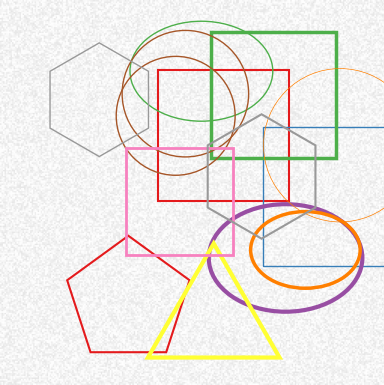[{"shape": "square", "thickness": 1.5, "radius": 0.85, "center": [0.581, 0.648]}, {"shape": "pentagon", "thickness": 1.5, "radius": 0.84, "center": [0.333, 0.22]}, {"shape": "square", "thickness": 1, "radius": 0.9, "center": [0.862, 0.49]}, {"shape": "square", "thickness": 2.5, "radius": 0.82, "center": [0.71, 0.753]}, {"shape": "oval", "thickness": 1, "radius": 0.93, "center": [0.523, 0.815]}, {"shape": "oval", "thickness": 3, "radius": 1.0, "center": [0.742, 0.33]}, {"shape": "circle", "thickness": 0.5, "radius": 1.0, "center": [0.884, 0.623]}, {"shape": "oval", "thickness": 2.5, "radius": 0.71, "center": [0.793, 0.351]}, {"shape": "triangle", "thickness": 3, "radius": 0.99, "center": [0.555, 0.17]}, {"shape": "circle", "thickness": 1, "radius": 0.77, "center": [0.456, 0.699]}, {"shape": "circle", "thickness": 1, "radius": 0.82, "center": [0.482, 0.757]}, {"shape": "square", "thickness": 2, "radius": 0.7, "center": [0.466, 0.476]}, {"shape": "hexagon", "thickness": 1.5, "radius": 0.81, "center": [0.679, 0.542]}, {"shape": "hexagon", "thickness": 1, "radius": 0.74, "center": [0.258, 0.741]}]